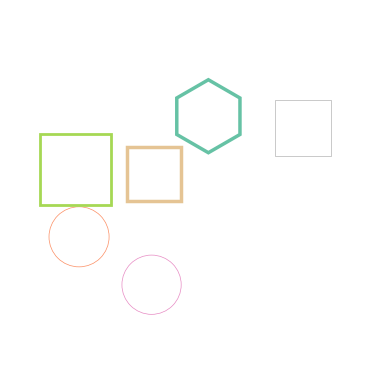[{"shape": "hexagon", "thickness": 2.5, "radius": 0.47, "center": [0.541, 0.698]}, {"shape": "circle", "thickness": 0.5, "radius": 0.39, "center": [0.205, 0.385]}, {"shape": "circle", "thickness": 0.5, "radius": 0.38, "center": [0.394, 0.26]}, {"shape": "square", "thickness": 2, "radius": 0.46, "center": [0.195, 0.558]}, {"shape": "square", "thickness": 2.5, "radius": 0.35, "center": [0.401, 0.549]}, {"shape": "square", "thickness": 0.5, "radius": 0.37, "center": [0.787, 0.667]}]